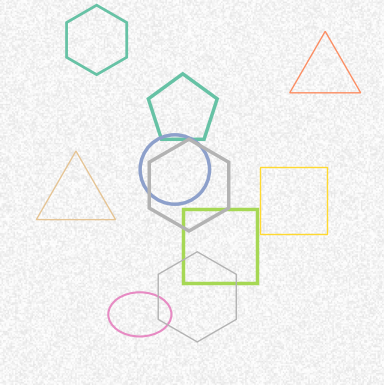[{"shape": "hexagon", "thickness": 2, "radius": 0.45, "center": [0.251, 0.896]}, {"shape": "pentagon", "thickness": 2.5, "radius": 0.47, "center": [0.475, 0.714]}, {"shape": "triangle", "thickness": 1, "radius": 0.53, "center": [0.845, 0.812]}, {"shape": "circle", "thickness": 2.5, "radius": 0.45, "center": [0.454, 0.56]}, {"shape": "oval", "thickness": 1.5, "radius": 0.41, "center": [0.363, 0.183]}, {"shape": "square", "thickness": 2.5, "radius": 0.48, "center": [0.572, 0.362]}, {"shape": "square", "thickness": 1, "radius": 0.44, "center": [0.762, 0.479]}, {"shape": "triangle", "thickness": 1, "radius": 0.59, "center": [0.197, 0.489]}, {"shape": "hexagon", "thickness": 2.5, "radius": 0.6, "center": [0.491, 0.519]}, {"shape": "hexagon", "thickness": 1, "radius": 0.59, "center": [0.512, 0.229]}]